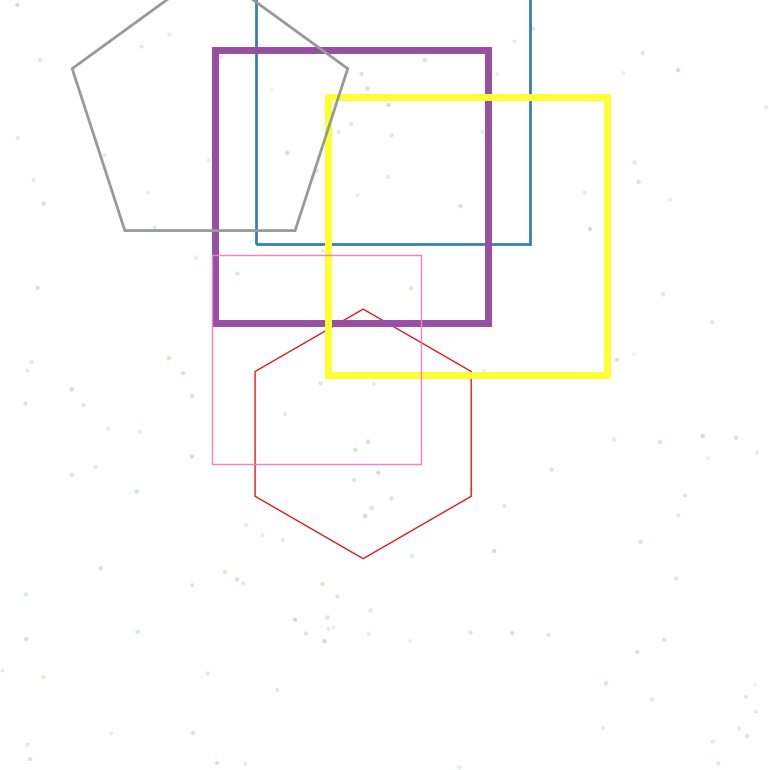[{"shape": "hexagon", "thickness": 0.5, "radius": 0.81, "center": [0.472, 0.437]}, {"shape": "square", "thickness": 1, "radius": 0.89, "center": [0.51, 0.861]}, {"shape": "square", "thickness": 2.5, "radius": 0.89, "center": [0.456, 0.757]}, {"shape": "square", "thickness": 2.5, "radius": 0.9, "center": [0.607, 0.694]}, {"shape": "square", "thickness": 0.5, "radius": 0.68, "center": [0.411, 0.533]}, {"shape": "pentagon", "thickness": 1, "radius": 0.94, "center": [0.273, 0.853]}]